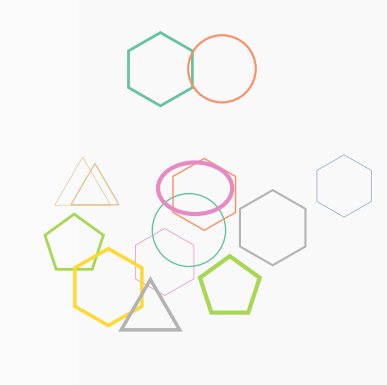[{"shape": "hexagon", "thickness": 2, "radius": 0.48, "center": [0.414, 0.82]}, {"shape": "circle", "thickness": 1, "radius": 0.47, "center": [0.488, 0.402]}, {"shape": "hexagon", "thickness": 1, "radius": 0.47, "center": [0.527, 0.495]}, {"shape": "circle", "thickness": 1.5, "radius": 0.44, "center": [0.573, 0.821]}, {"shape": "hexagon", "thickness": 0.5, "radius": 0.4, "center": [0.888, 0.517]}, {"shape": "hexagon", "thickness": 0.5, "radius": 0.44, "center": [0.425, 0.32]}, {"shape": "oval", "thickness": 3, "radius": 0.48, "center": [0.504, 0.511]}, {"shape": "pentagon", "thickness": 3, "radius": 0.41, "center": [0.593, 0.254]}, {"shape": "pentagon", "thickness": 2, "radius": 0.4, "center": [0.191, 0.365]}, {"shape": "hexagon", "thickness": 2.5, "radius": 0.5, "center": [0.28, 0.254]}, {"shape": "triangle", "thickness": 0.5, "radius": 0.42, "center": [0.213, 0.509]}, {"shape": "triangle", "thickness": 1, "radius": 0.36, "center": [0.245, 0.504]}, {"shape": "triangle", "thickness": 2.5, "radius": 0.44, "center": [0.388, 0.187]}, {"shape": "hexagon", "thickness": 1.5, "radius": 0.49, "center": [0.704, 0.409]}]